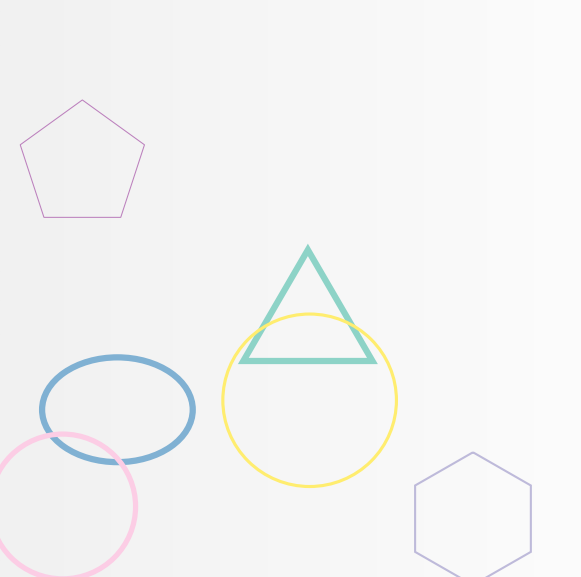[{"shape": "triangle", "thickness": 3, "radius": 0.64, "center": [0.53, 0.438]}, {"shape": "hexagon", "thickness": 1, "radius": 0.57, "center": [0.814, 0.101]}, {"shape": "oval", "thickness": 3, "radius": 0.65, "center": [0.202, 0.29]}, {"shape": "circle", "thickness": 2.5, "radius": 0.63, "center": [0.108, 0.122]}, {"shape": "pentagon", "thickness": 0.5, "radius": 0.56, "center": [0.142, 0.714]}, {"shape": "circle", "thickness": 1.5, "radius": 0.75, "center": [0.533, 0.306]}]